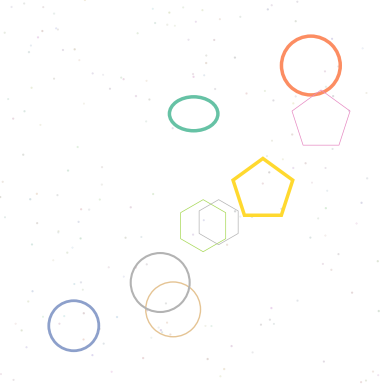[{"shape": "oval", "thickness": 2.5, "radius": 0.31, "center": [0.503, 0.704]}, {"shape": "circle", "thickness": 2.5, "radius": 0.38, "center": [0.807, 0.83]}, {"shape": "circle", "thickness": 2, "radius": 0.32, "center": [0.192, 0.154]}, {"shape": "pentagon", "thickness": 0.5, "radius": 0.4, "center": [0.834, 0.687]}, {"shape": "hexagon", "thickness": 0.5, "radius": 0.34, "center": [0.528, 0.414]}, {"shape": "pentagon", "thickness": 2.5, "radius": 0.41, "center": [0.683, 0.507]}, {"shape": "circle", "thickness": 1, "radius": 0.36, "center": [0.45, 0.196]}, {"shape": "circle", "thickness": 1.5, "radius": 0.38, "center": [0.416, 0.266]}, {"shape": "hexagon", "thickness": 0.5, "radius": 0.29, "center": [0.568, 0.423]}]